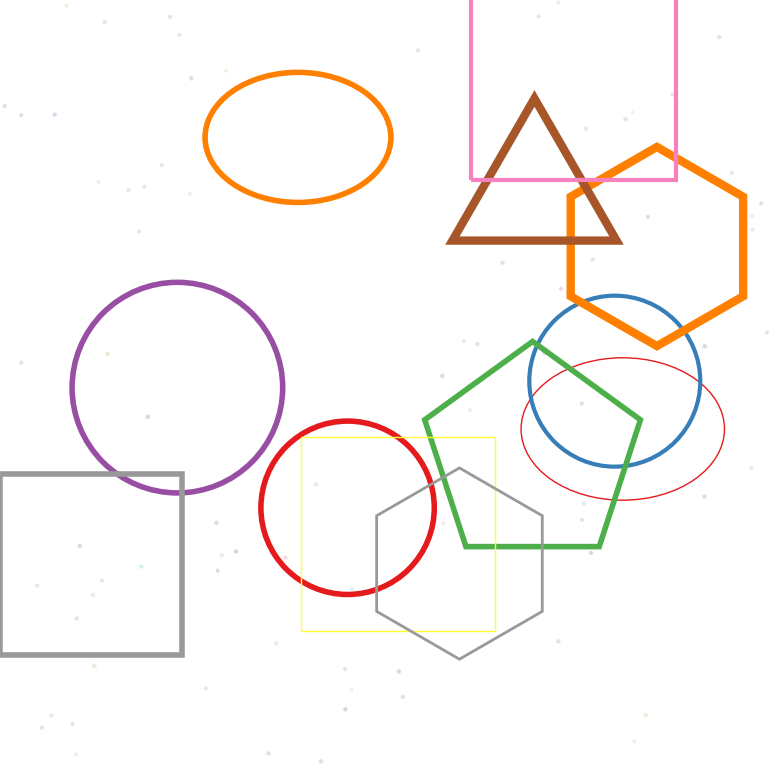[{"shape": "circle", "thickness": 2, "radius": 0.56, "center": [0.451, 0.341]}, {"shape": "oval", "thickness": 0.5, "radius": 0.66, "center": [0.809, 0.443]}, {"shape": "circle", "thickness": 1.5, "radius": 0.56, "center": [0.798, 0.505]}, {"shape": "pentagon", "thickness": 2, "radius": 0.74, "center": [0.692, 0.409]}, {"shape": "circle", "thickness": 2, "radius": 0.68, "center": [0.23, 0.497]}, {"shape": "hexagon", "thickness": 3, "radius": 0.65, "center": [0.853, 0.68]}, {"shape": "oval", "thickness": 2, "radius": 0.6, "center": [0.387, 0.822]}, {"shape": "square", "thickness": 0.5, "radius": 0.63, "center": [0.517, 0.306]}, {"shape": "triangle", "thickness": 3, "radius": 0.62, "center": [0.694, 0.749]}, {"shape": "square", "thickness": 1.5, "radius": 0.67, "center": [0.745, 0.9]}, {"shape": "square", "thickness": 2, "radius": 0.59, "center": [0.119, 0.267]}, {"shape": "hexagon", "thickness": 1, "radius": 0.62, "center": [0.597, 0.268]}]